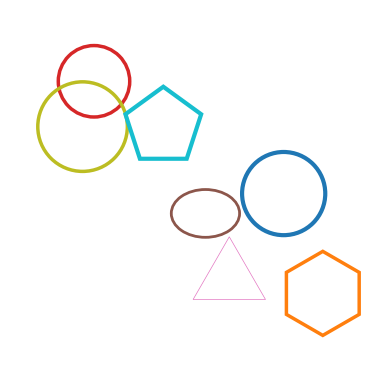[{"shape": "circle", "thickness": 3, "radius": 0.54, "center": [0.737, 0.497]}, {"shape": "hexagon", "thickness": 2.5, "radius": 0.55, "center": [0.838, 0.238]}, {"shape": "circle", "thickness": 2.5, "radius": 0.46, "center": [0.244, 0.789]}, {"shape": "oval", "thickness": 2, "radius": 0.44, "center": [0.534, 0.446]}, {"shape": "triangle", "thickness": 0.5, "radius": 0.54, "center": [0.596, 0.276]}, {"shape": "circle", "thickness": 2.5, "radius": 0.58, "center": [0.214, 0.671]}, {"shape": "pentagon", "thickness": 3, "radius": 0.52, "center": [0.424, 0.671]}]